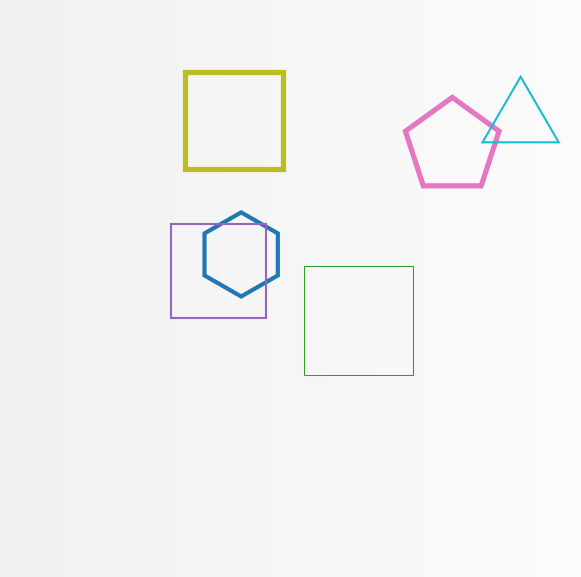[{"shape": "hexagon", "thickness": 2, "radius": 0.36, "center": [0.415, 0.559]}, {"shape": "square", "thickness": 0.5, "radius": 0.47, "center": [0.617, 0.445]}, {"shape": "square", "thickness": 1, "radius": 0.41, "center": [0.375, 0.529]}, {"shape": "pentagon", "thickness": 2.5, "radius": 0.42, "center": [0.778, 0.746]}, {"shape": "square", "thickness": 2.5, "radius": 0.42, "center": [0.403, 0.79]}, {"shape": "triangle", "thickness": 1, "radius": 0.38, "center": [0.896, 0.791]}]